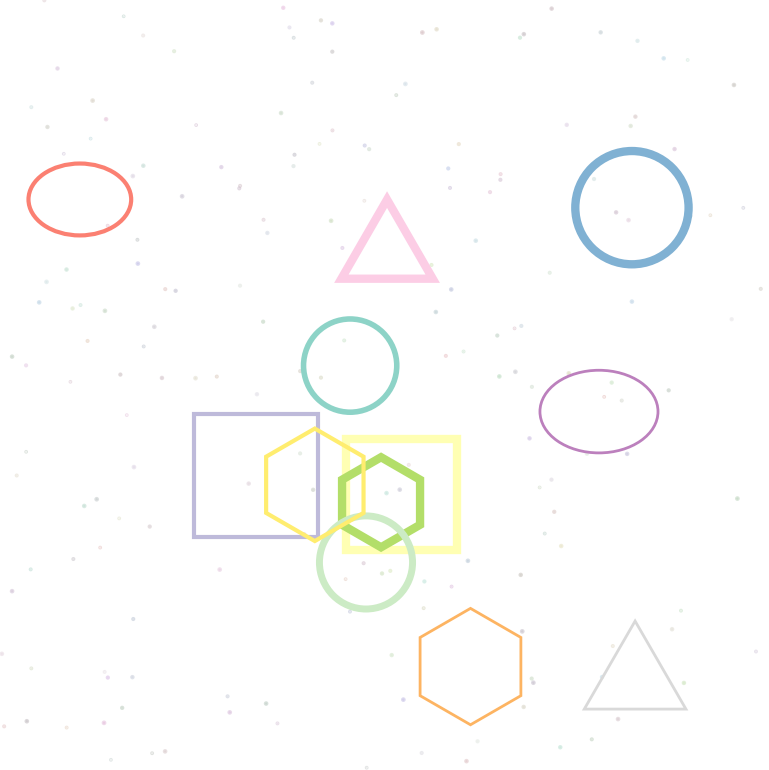[{"shape": "circle", "thickness": 2, "radius": 0.3, "center": [0.455, 0.525]}, {"shape": "square", "thickness": 3, "radius": 0.36, "center": [0.521, 0.358]}, {"shape": "square", "thickness": 1.5, "radius": 0.4, "center": [0.333, 0.382]}, {"shape": "oval", "thickness": 1.5, "radius": 0.33, "center": [0.104, 0.741]}, {"shape": "circle", "thickness": 3, "radius": 0.37, "center": [0.821, 0.73]}, {"shape": "hexagon", "thickness": 1, "radius": 0.38, "center": [0.611, 0.134]}, {"shape": "hexagon", "thickness": 3, "radius": 0.29, "center": [0.495, 0.348]}, {"shape": "triangle", "thickness": 3, "radius": 0.34, "center": [0.503, 0.672]}, {"shape": "triangle", "thickness": 1, "radius": 0.38, "center": [0.825, 0.117]}, {"shape": "oval", "thickness": 1, "radius": 0.38, "center": [0.778, 0.465]}, {"shape": "circle", "thickness": 2.5, "radius": 0.3, "center": [0.475, 0.27]}, {"shape": "hexagon", "thickness": 1.5, "radius": 0.37, "center": [0.409, 0.37]}]